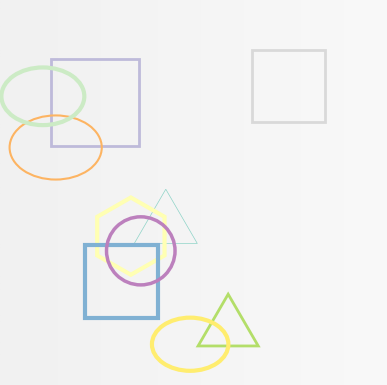[{"shape": "triangle", "thickness": 0.5, "radius": 0.47, "center": [0.428, 0.415]}, {"shape": "hexagon", "thickness": 3, "radius": 0.5, "center": [0.338, 0.387]}, {"shape": "square", "thickness": 2, "radius": 0.56, "center": [0.245, 0.734]}, {"shape": "square", "thickness": 3, "radius": 0.47, "center": [0.313, 0.269]}, {"shape": "oval", "thickness": 1.5, "radius": 0.59, "center": [0.144, 0.617]}, {"shape": "triangle", "thickness": 2, "radius": 0.45, "center": [0.589, 0.146]}, {"shape": "square", "thickness": 2, "radius": 0.47, "center": [0.744, 0.777]}, {"shape": "circle", "thickness": 2.5, "radius": 0.44, "center": [0.363, 0.348]}, {"shape": "oval", "thickness": 3, "radius": 0.53, "center": [0.111, 0.75]}, {"shape": "oval", "thickness": 3, "radius": 0.49, "center": [0.491, 0.106]}]